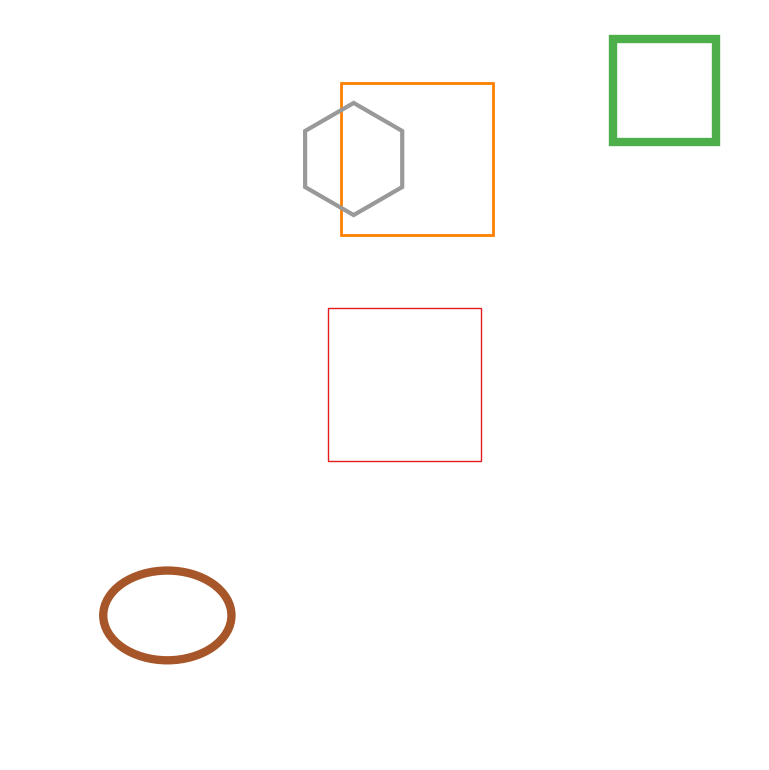[{"shape": "square", "thickness": 0.5, "radius": 0.49, "center": [0.525, 0.5]}, {"shape": "square", "thickness": 3, "radius": 0.33, "center": [0.863, 0.882]}, {"shape": "square", "thickness": 1, "radius": 0.49, "center": [0.542, 0.794]}, {"shape": "oval", "thickness": 3, "radius": 0.42, "center": [0.217, 0.201]}, {"shape": "hexagon", "thickness": 1.5, "radius": 0.36, "center": [0.459, 0.793]}]